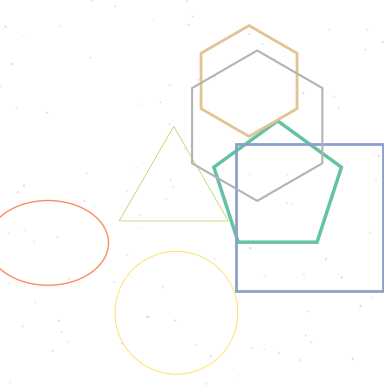[{"shape": "pentagon", "thickness": 2.5, "radius": 0.87, "center": [0.721, 0.512]}, {"shape": "oval", "thickness": 1, "radius": 0.79, "center": [0.125, 0.369]}, {"shape": "square", "thickness": 2, "radius": 0.95, "center": [0.804, 0.435]}, {"shape": "triangle", "thickness": 0.5, "radius": 0.82, "center": [0.451, 0.508]}, {"shape": "circle", "thickness": 0.5, "radius": 0.8, "center": [0.458, 0.188]}, {"shape": "hexagon", "thickness": 2, "radius": 0.72, "center": [0.647, 0.79]}, {"shape": "hexagon", "thickness": 1.5, "radius": 0.98, "center": [0.668, 0.674]}]